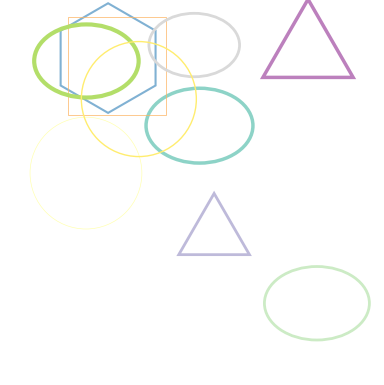[{"shape": "oval", "thickness": 2.5, "radius": 0.69, "center": [0.518, 0.674]}, {"shape": "circle", "thickness": 0.5, "radius": 0.73, "center": [0.223, 0.55]}, {"shape": "triangle", "thickness": 2, "radius": 0.53, "center": [0.556, 0.392]}, {"shape": "hexagon", "thickness": 1.5, "radius": 0.71, "center": [0.281, 0.849]}, {"shape": "square", "thickness": 0.5, "radius": 0.64, "center": [0.303, 0.829]}, {"shape": "oval", "thickness": 3, "radius": 0.68, "center": [0.224, 0.842]}, {"shape": "oval", "thickness": 2, "radius": 0.59, "center": [0.505, 0.883]}, {"shape": "triangle", "thickness": 2.5, "radius": 0.68, "center": [0.8, 0.867]}, {"shape": "oval", "thickness": 2, "radius": 0.68, "center": [0.823, 0.212]}, {"shape": "circle", "thickness": 1, "radius": 0.75, "center": [0.361, 0.743]}]